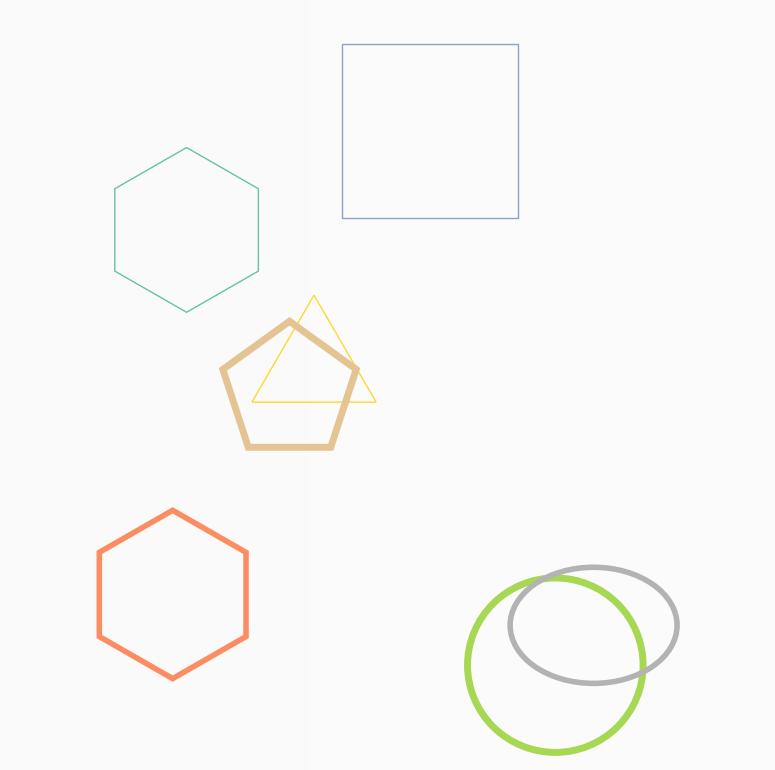[{"shape": "hexagon", "thickness": 0.5, "radius": 0.53, "center": [0.241, 0.701]}, {"shape": "hexagon", "thickness": 2, "radius": 0.55, "center": [0.223, 0.228]}, {"shape": "square", "thickness": 0.5, "radius": 0.57, "center": [0.555, 0.83]}, {"shape": "circle", "thickness": 2.5, "radius": 0.57, "center": [0.717, 0.136]}, {"shape": "triangle", "thickness": 0.5, "radius": 0.46, "center": [0.405, 0.524]}, {"shape": "pentagon", "thickness": 2.5, "radius": 0.45, "center": [0.374, 0.492]}, {"shape": "oval", "thickness": 2, "radius": 0.54, "center": [0.766, 0.188]}]